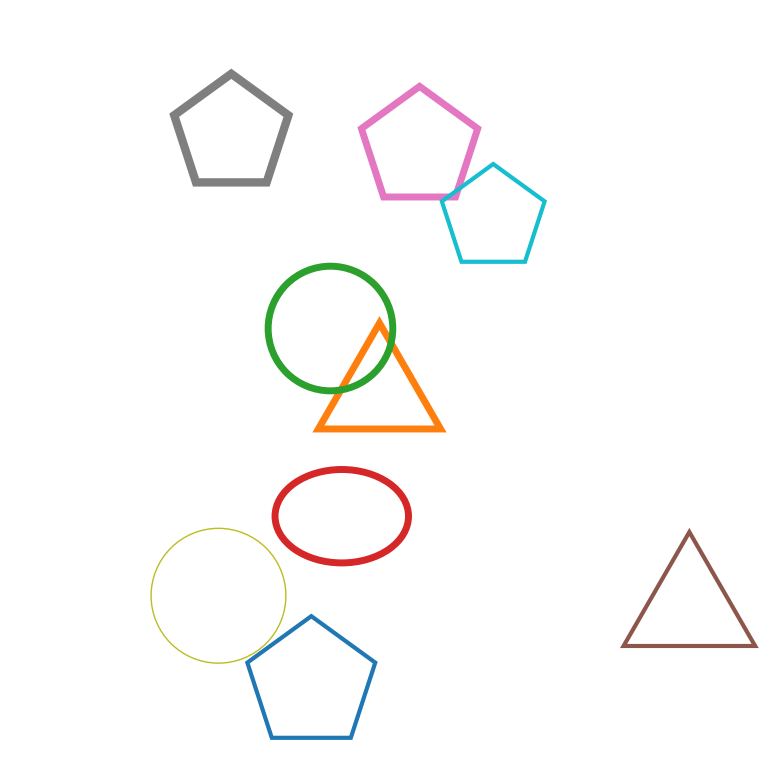[{"shape": "pentagon", "thickness": 1.5, "radius": 0.44, "center": [0.404, 0.112]}, {"shape": "triangle", "thickness": 2.5, "radius": 0.46, "center": [0.493, 0.489]}, {"shape": "circle", "thickness": 2.5, "radius": 0.4, "center": [0.429, 0.573]}, {"shape": "oval", "thickness": 2.5, "radius": 0.43, "center": [0.444, 0.33]}, {"shape": "triangle", "thickness": 1.5, "radius": 0.49, "center": [0.895, 0.21]}, {"shape": "pentagon", "thickness": 2.5, "radius": 0.4, "center": [0.545, 0.808]}, {"shape": "pentagon", "thickness": 3, "radius": 0.39, "center": [0.3, 0.826]}, {"shape": "circle", "thickness": 0.5, "radius": 0.44, "center": [0.284, 0.226]}, {"shape": "pentagon", "thickness": 1.5, "radius": 0.35, "center": [0.641, 0.717]}]